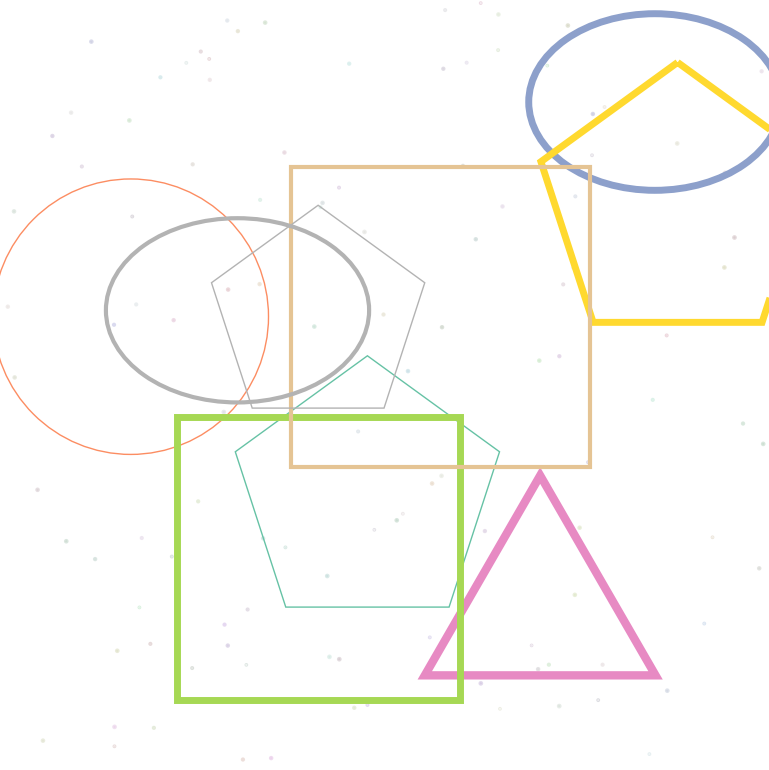[{"shape": "pentagon", "thickness": 0.5, "radius": 0.9, "center": [0.477, 0.358]}, {"shape": "circle", "thickness": 0.5, "radius": 0.89, "center": [0.17, 0.589]}, {"shape": "oval", "thickness": 2.5, "radius": 0.82, "center": [0.85, 0.868]}, {"shape": "triangle", "thickness": 3, "radius": 0.87, "center": [0.702, 0.209]}, {"shape": "square", "thickness": 2.5, "radius": 0.92, "center": [0.414, 0.275]}, {"shape": "pentagon", "thickness": 2.5, "radius": 0.93, "center": [0.88, 0.732]}, {"shape": "square", "thickness": 1.5, "radius": 0.97, "center": [0.572, 0.588]}, {"shape": "oval", "thickness": 1.5, "radius": 0.85, "center": [0.308, 0.597]}, {"shape": "pentagon", "thickness": 0.5, "radius": 0.73, "center": [0.413, 0.588]}]